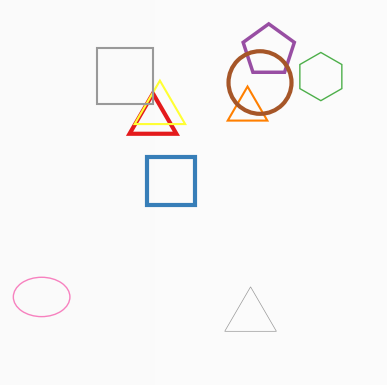[{"shape": "triangle", "thickness": 3, "radius": 0.35, "center": [0.395, 0.687]}, {"shape": "square", "thickness": 3, "radius": 0.31, "center": [0.441, 0.529]}, {"shape": "hexagon", "thickness": 1, "radius": 0.31, "center": [0.828, 0.801]}, {"shape": "pentagon", "thickness": 2.5, "radius": 0.35, "center": [0.694, 0.868]}, {"shape": "triangle", "thickness": 1.5, "radius": 0.29, "center": [0.639, 0.716]}, {"shape": "triangle", "thickness": 1.5, "radius": 0.38, "center": [0.413, 0.715]}, {"shape": "circle", "thickness": 3, "radius": 0.41, "center": [0.671, 0.786]}, {"shape": "oval", "thickness": 1, "radius": 0.37, "center": [0.107, 0.229]}, {"shape": "triangle", "thickness": 0.5, "radius": 0.39, "center": [0.647, 0.178]}, {"shape": "square", "thickness": 1.5, "radius": 0.36, "center": [0.323, 0.803]}]